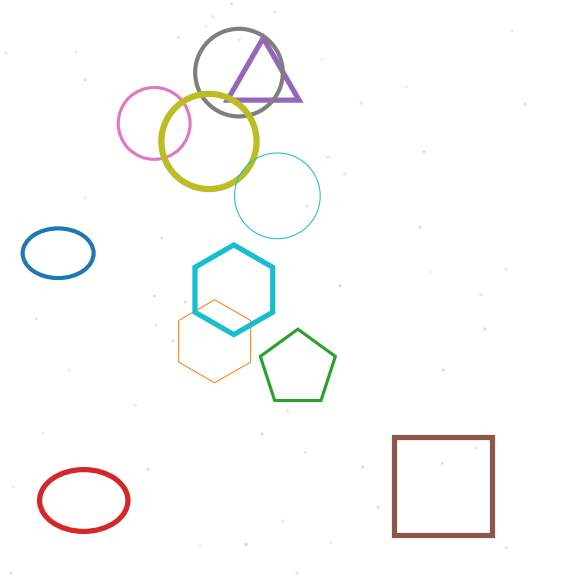[{"shape": "oval", "thickness": 2, "radius": 0.31, "center": [0.101, 0.561]}, {"shape": "hexagon", "thickness": 0.5, "radius": 0.36, "center": [0.372, 0.408]}, {"shape": "pentagon", "thickness": 1.5, "radius": 0.34, "center": [0.516, 0.361]}, {"shape": "oval", "thickness": 2.5, "radius": 0.38, "center": [0.145, 0.132]}, {"shape": "triangle", "thickness": 2.5, "radius": 0.36, "center": [0.456, 0.862]}, {"shape": "square", "thickness": 2.5, "radius": 0.42, "center": [0.767, 0.157]}, {"shape": "circle", "thickness": 1.5, "radius": 0.31, "center": [0.267, 0.785]}, {"shape": "circle", "thickness": 2, "radius": 0.38, "center": [0.414, 0.873]}, {"shape": "circle", "thickness": 3, "radius": 0.41, "center": [0.362, 0.754]}, {"shape": "circle", "thickness": 0.5, "radius": 0.37, "center": [0.48, 0.66]}, {"shape": "hexagon", "thickness": 2.5, "radius": 0.39, "center": [0.405, 0.497]}]